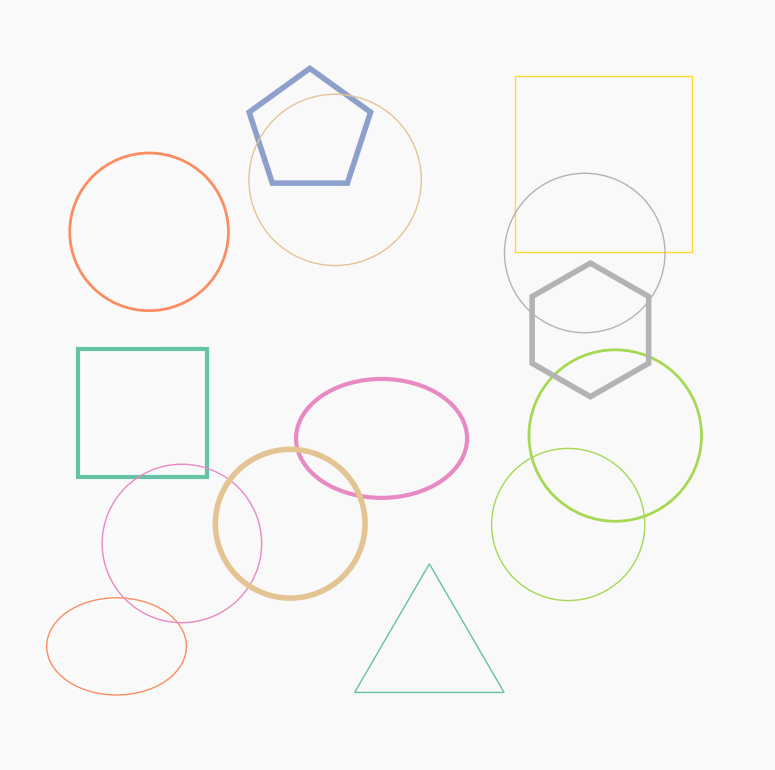[{"shape": "square", "thickness": 1.5, "radius": 0.42, "center": [0.183, 0.464]}, {"shape": "triangle", "thickness": 0.5, "radius": 0.56, "center": [0.554, 0.156]}, {"shape": "circle", "thickness": 1, "radius": 0.51, "center": [0.192, 0.699]}, {"shape": "oval", "thickness": 0.5, "radius": 0.45, "center": [0.15, 0.161]}, {"shape": "pentagon", "thickness": 2, "radius": 0.41, "center": [0.4, 0.829]}, {"shape": "circle", "thickness": 0.5, "radius": 0.51, "center": [0.235, 0.294]}, {"shape": "oval", "thickness": 1.5, "radius": 0.55, "center": [0.492, 0.431]}, {"shape": "circle", "thickness": 0.5, "radius": 0.49, "center": [0.733, 0.319]}, {"shape": "circle", "thickness": 1, "radius": 0.56, "center": [0.794, 0.434]}, {"shape": "square", "thickness": 0.5, "radius": 0.57, "center": [0.779, 0.787]}, {"shape": "circle", "thickness": 0.5, "radius": 0.56, "center": [0.432, 0.766]}, {"shape": "circle", "thickness": 2, "radius": 0.48, "center": [0.374, 0.32]}, {"shape": "circle", "thickness": 0.5, "radius": 0.52, "center": [0.754, 0.671]}, {"shape": "hexagon", "thickness": 2, "radius": 0.43, "center": [0.762, 0.572]}]